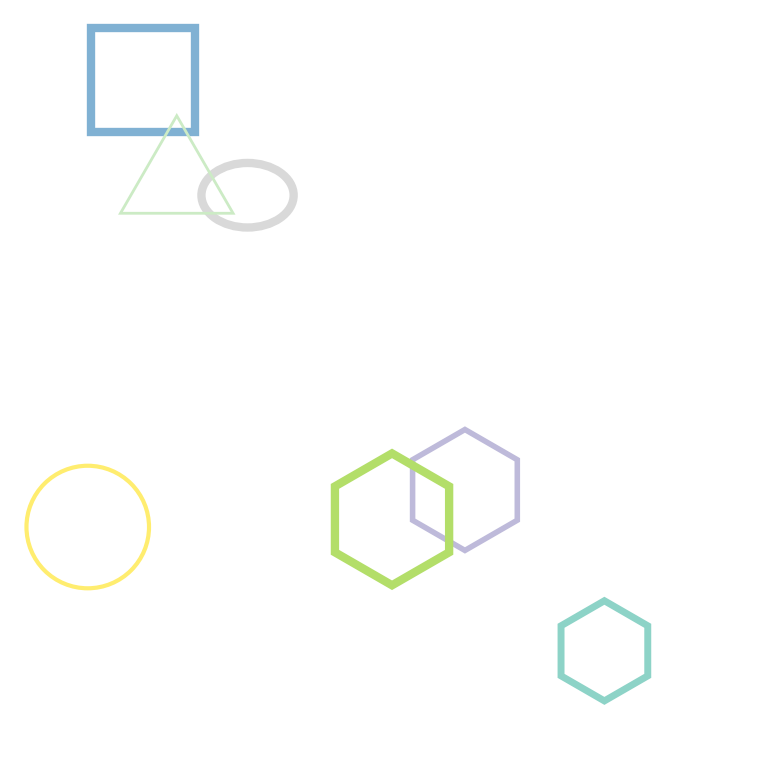[{"shape": "hexagon", "thickness": 2.5, "radius": 0.33, "center": [0.785, 0.155]}, {"shape": "hexagon", "thickness": 2, "radius": 0.39, "center": [0.604, 0.364]}, {"shape": "square", "thickness": 3, "radius": 0.34, "center": [0.186, 0.896]}, {"shape": "hexagon", "thickness": 3, "radius": 0.43, "center": [0.509, 0.326]}, {"shape": "oval", "thickness": 3, "radius": 0.3, "center": [0.321, 0.746]}, {"shape": "triangle", "thickness": 1, "radius": 0.42, "center": [0.23, 0.765]}, {"shape": "circle", "thickness": 1.5, "radius": 0.4, "center": [0.114, 0.316]}]